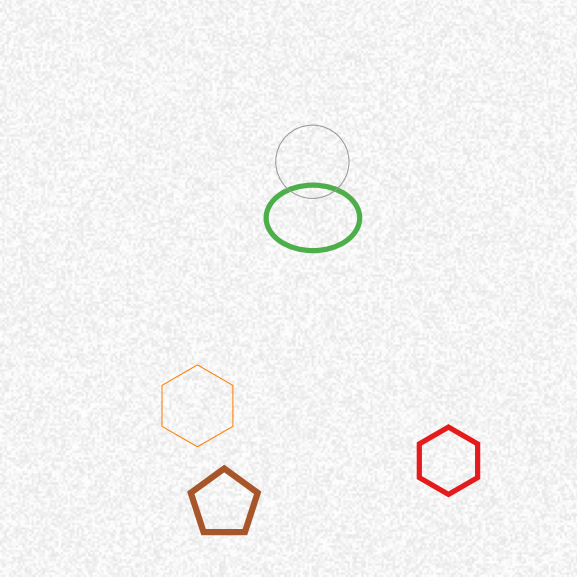[{"shape": "hexagon", "thickness": 2.5, "radius": 0.29, "center": [0.777, 0.201]}, {"shape": "oval", "thickness": 2.5, "radius": 0.4, "center": [0.542, 0.622]}, {"shape": "hexagon", "thickness": 0.5, "radius": 0.35, "center": [0.342, 0.296]}, {"shape": "pentagon", "thickness": 3, "radius": 0.3, "center": [0.388, 0.127]}, {"shape": "circle", "thickness": 0.5, "radius": 0.32, "center": [0.541, 0.719]}]